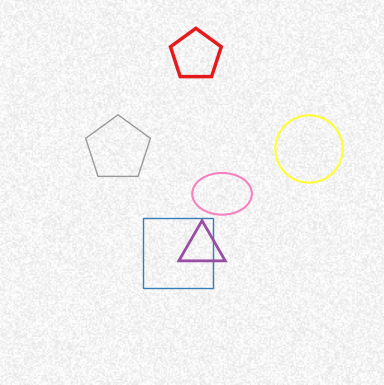[{"shape": "pentagon", "thickness": 2.5, "radius": 0.35, "center": [0.509, 0.857]}, {"shape": "square", "thickness": 1, "radius": 0.46, "center": [0.462, 0.344]}, {"shape": "triangle", "thickness": 2, "radius": 0.35, "center": [0.525, 0.357]}, {"shape": "circle", "thickness": 1.5, "radius": 0.44, "center": [0.803, 0.613]}, {"shape": "oval", "thickness": 1.5, "radius": 0.39, "center": [0.577, 0.497]}, {"shape": "pentagon", "thickness": 1, "radius": 0.44, "center": [0.307, 0.613]}]